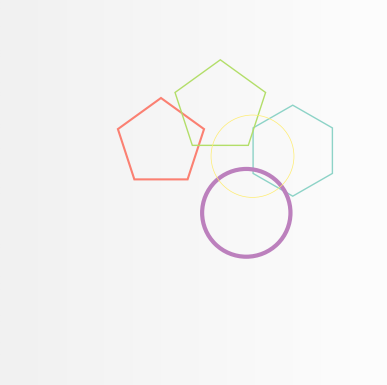[{"shape": "hexagon", "thickness": 1, "radius": 0.59, "center": [0.755, 0.609]}, {"shape": "pentagon", "thickness": 1.5, "radius": 0.58, "center": [0.415, 0.629]}, {"shape": "pentagon", "thickness": 1, "radius": 0.61, "center": [0.569, 0.722]}, {"shape": "circle", "thickness": 3, "radius": 0.57, "center": [0.636, 0.447]}, {"shape": "circle", "thickness": 0.5, "radius": 0.53, "center": [0.652, 0.594]}]